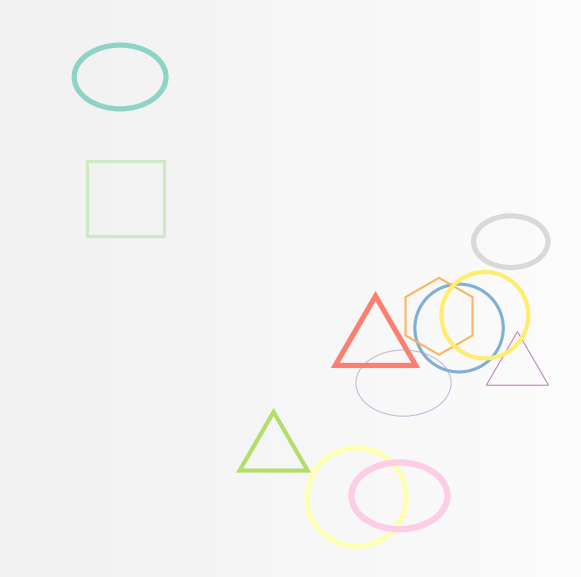[{"shape": "oval", "thickness": 2.5, "radius": 0.39, "center": [0.207, 0.866]}, {"shape": "circle", "thickness": 2.5, "radius": 0.43, "center": [0.614, 0.138]}, {"shape": "oval", "thickness": 0.5, "radius": 0.41, "center": [0.694, 0.336]}, {"shape": "triangle", "thickness": 2.5, "radius": 0.4, "center": [0.646, 0.406]}, {"shape": "circle", "thickness": 1.5, "radius": 0.38, "center": [0.79, 0.431]}, {"shape": "hexagon", "thickness": 1, "radius": 0.33, "center": [0.755, 0.451]}, {"shape": "triangle", "thickness": 2, "radius": 0.34, "center": [0.471, 0.218]}, {"shape": "oval", "thickness": 3, "radius": 0.41, "center": [0.687, 0.141]}, {"shape": "oval", "thickness": 2.5, "radius": 0.32, "center": [0.879, 0.581]}, {"shape": "triangle", "thickness": 0.5, "radius": 0.31, "center": [0.89, 0.363]}, {"shape": "square", "thickness": 1.5, "radius": 0.33, "center": [0.216, 0.655]}, {"shape": "circle", "thickness": 2, "radius": 0.37, "center": [0.834, 0.453]}]